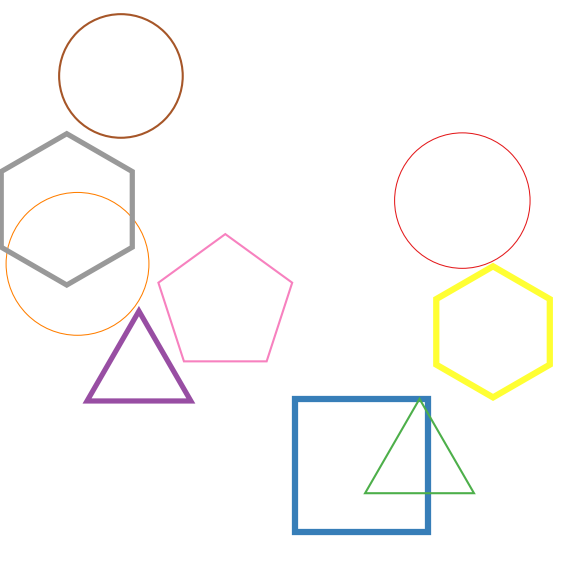[{"shape": "circle", "thickness": 0.5, "radius": 0.59, "center": [0.801, 0.652]}, {"shape": "square", "thickness": 3, "radius": 0.58, "center": [0.626, 0.193]}, {"shape": "triangle", "thickness": 1, "radius": 0.54, "center": [0.726, 0.2]}, {"shape": "triangle", "thickness": 2.5, "radius": 0.52, "center": [0.241, 0.357]}, {"shape": "circle", "thickness": 0.5, "radius": 0.62, "center": [0.134, 0.542]}, {"shape": "hexagon", "thickness": 3, "radius": 0.57, "center": [0.854, 0.424]}, {"shape": "circle", "thickness": 1, "radius": 0.54, "center": [0.209, 0.868]}, {"shape": "pentagon", "thickness": 1, "radius": 0.61, "center": [0.39, 0.472]}, {"shape": "hexagon", "thickness": 2.5, "radius": 0.66, "center": [0.116, 0.637]}]